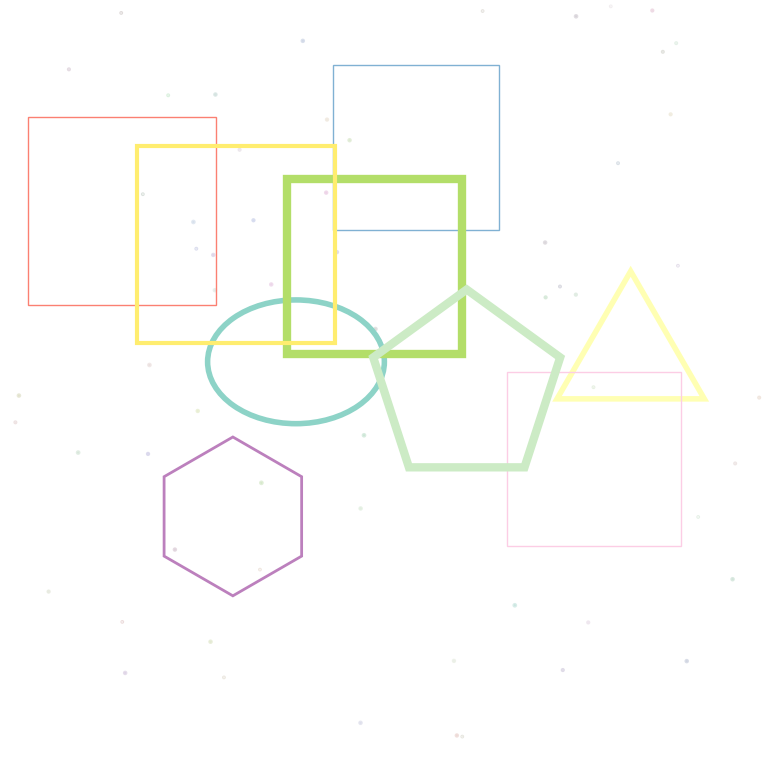[{"shape": "oval", "thickness": 2, "radius": 0.57, "center": [0.384, 0.53]}, {"shape": "triangle", "thickness": 2, "radius": 0.55, "center": [0.819, 0.537]}, {"shape": "square", "thickness": 0.5, "radius": 0.61, "center": [0.158, 0.726]}, {"shape": "square", "thickness": 0.5, "radius": 0.54, "center": [0.54, 0.808]}, {"shape": "square", "thickness": 3, "radius": 0.57, "center": [0.486, 0.654]}, {"shape": "square", "thickness": 0.5, "radius": 0.57, "center": [0.771, 0.404]}, {"shape": "hexagon", "thickness": 1, "radius": 0.52, "center": [0.302, 0.329]}, {"shape": "pentagon", "thickness": 3, "radius": 0.64, "center": [0.606, 0.496]}, {"shape": "square", "thickness": 1.5, "radius": 0.64, "center": [0.307, 0.682]}]